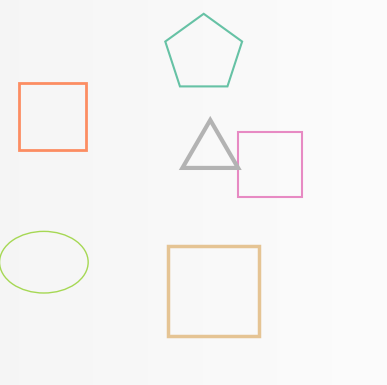[{"shape": "pentagon", "thickness": 1.5, "radius": 0.52, "center": [0.526, 0.86]}, {"shape": "square", "thickness": 2, "radius": 0.43, "center": [0.134, 0.697]}, {"shape": "square", "thickness": 1.5, "radius": 0.42, "center": [0.697, 0.573]}, {"shape": "oval", "thickness": 1, "radius": 0.57, "center": [0.113, 0.319]}, {"shape": "square", "thickness": 2.5, "radius": 0.58, "center": [0.551, 0.244]}, {"shape": "triangle", "thickness": 3, "radius": 0.41, "center": [0.543, 0.605]}]